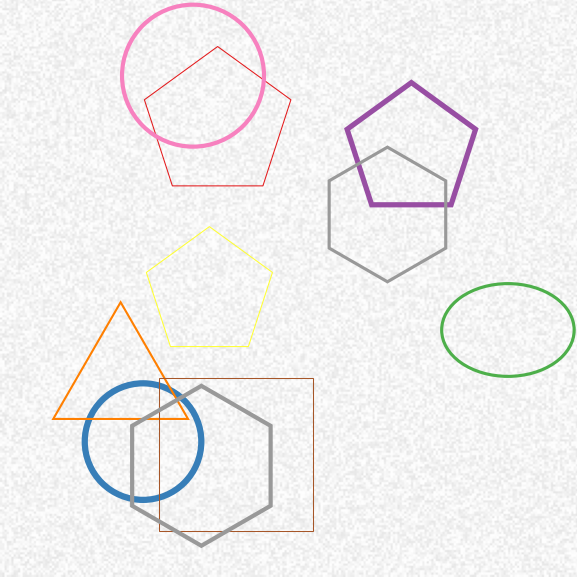[{"shape": "pentagon", "thickness": 0.5, "radius": 0.67, "center": [0.377, 0.785]}, {"shape": "circle", "thickness": 3, "radius": 0.5, "center": [0.248, 0.234]}, {"shape": "oval", "thickness": 1.5, "radius": 0.57, "center": [0.88, 0.428]}, {"shape": "pentagon", "thickness": 2.5, "radius": 0.58, "center": [0.712, 0.739]}, {"shape": "triangle", "thickness": 1, "radius": 0.67, "center": [0.209, 0.341]}, {"shape": "pentagon", "thickness": 0.5, "radius": 0.57, "center": [0.363, 0.492]}, {"shape": "square", "thickness": 0.5, "radius": 0.67, "center": [0.408, 0.212]}, {"shape": "circle", "thickness": 2, "radius": 0.61, "center": [0.334, 0.868]}, {"shape": "hexagon", "thickness": 2, "radius": 0.69, "center": [0.349, 0.193]}, {"shape": "hexagon", "thickness": 1.5, "radius": 0.58, "center": [0.671, 0.628]}]